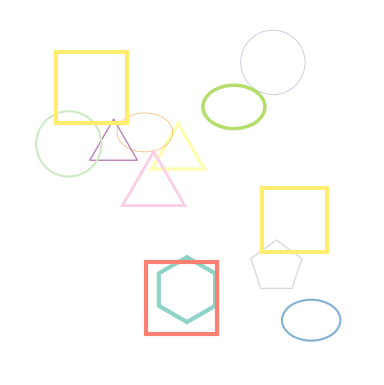[{"shape": "hexagon", "thickness": 3, "radius": 0.42, "center": [0.486, 0.248]}, {"shape": "triangle", "thickness": 2.5, "radius": 0.39, "center": [0.463, 0.6]}, {"shape": "circle", "thickness": 0.5, "radius": 0.42, "center": [0.709, 0.838]}, {"shape": "square", "thickness": 3, "radius": 0.46, "center": [0.472, 0.226]}, {"shape": "oval", "thickness": 1.5, "radius": 0.38, "center": [0.808, 0.168]}, {"shape": "oval", "thickness": 0.5, "radius": 0.36, "center": [0.376, 0.656]}, {"shape": "oval", "thickness": 2.5, "radius": 0.4, "center": [0.608, 0.722]}, {"shape": "triangle", "thickness": 2, "radius": 0.47, "center": [0.399, 0.513]}, {"shape": "pentagon", "thickness": 1, "radius": 0.35, "center": [0.718, 0.307]}, {"shape": "triangle", "thickness": 1, "radius": 0.36, "center": [0.295, 0.619]}, {"shape": "circle", "thickness": 1.5, "radius": 0.42, "center": [0.179, 0.626]}, {"shape": "square", "thickness": 3, "radius": 0.46, "center": [0.239, 0.773]}, {"shape": "square", "thickness": 3, "radius": 0.42, "center": [0.766, 0.428]}]